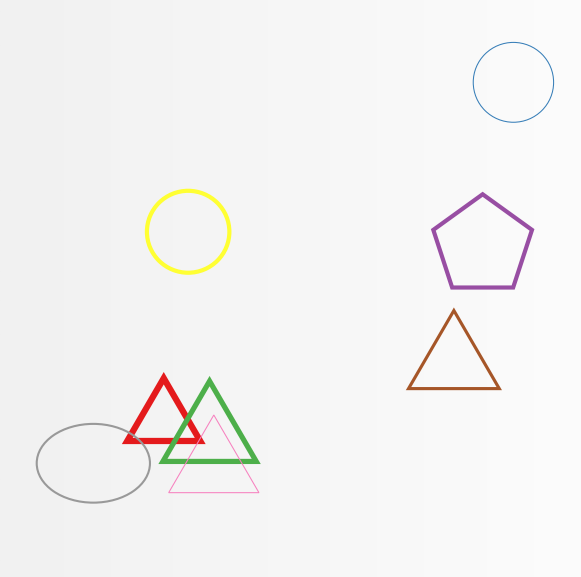[{"shape": "triangle", "thickness": 3, "radius": 0.36, "center": [0.282, 0.272]}, {"shape": "circle", "thickness": 0.5, "radius": 0.35, "center": [0.883, 0.857]}, {"shape": "triangle", "thickness": 2.5, "radius": 0.46, "center": [0.361, 0.246]}, {"shape": "pentagon", "thickness": 2, "radius": 0.45, "center": [0.83, 0.573]}, {"shape": "circle", "thickness": 2, "radius": 0.35, "center": [0.324, 0.598]}, {"shape": "triangle", "thickness": 1.5, "radius": 0.45, "center": [0.781, 0.371]}, {"shape": "triangle", "thickness": 0.5, "radius": 0.45, "center": [0.368, 0.191]}, {"shape": "oval", "thickness": 1, "radius": 0.49, "center": [0.161, 0.197]}]